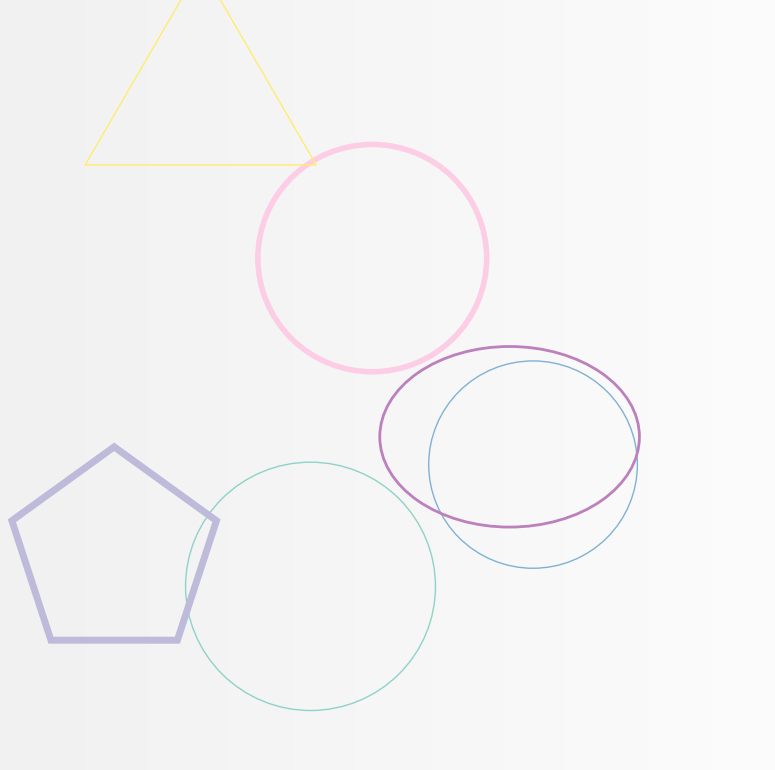[{"shape": "circle", "thickness": 0.5, "radius": 0.81, "center": [0.401, 0.239]}, {"shape": "pentagon", "thickness": 2.5, "radius": 0.69, "center": [0.147, 0.281]}, {"shape": "circle", "thickness": 0.5, "radius": 0.67, "center": [0.688, 0.397]}, {"shape": "circle", "thickness": 2, "radius": 0.74, "center": [0.48, 0.665]}, {"shape": "oval", "thickness": 1, "radius": 0.84, "center": [0.658, 0.433]}, {"shape": "triangle", "thickness": 0.5, "radius": 0.86, "center": [0.259, 0.872]}]